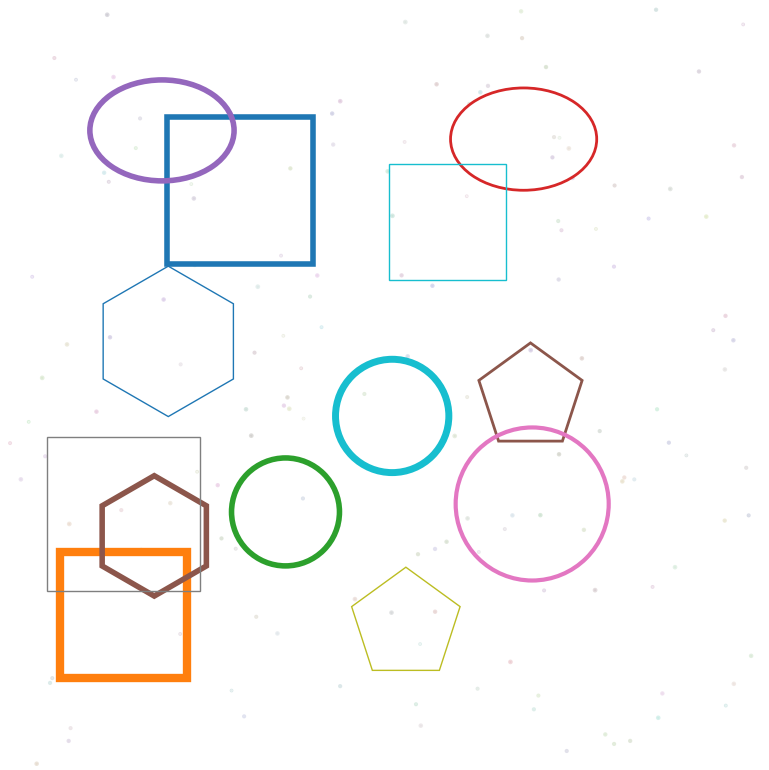[{"shape": "hexagon", "thickness": 0.5, "radius": 0.49, "center": [0.219, 0.557]}, {"shape": "square", "thickness": 2, "radius": 0.48, "center": [0.312, 0.753]}, {"shape": "square", "thickness": 3, "radius": 0.41, "center": [0.161, 0.201]}, {"shape": "circle", "thickness": 2, "radius": 0.35, "center": [0.371, 0.335]}, {"shape": "oval", "thickness": 1, "radius": 0.47, "center": [0.68, 0.819]}, {"shape": "oval", "thickness": 2, "radius": 0.47, "center": [0.21, 0.831]}, {"shape": "pentagon", "thickness": 1, "radius": 0.35, "center": [0.689, 0.484]}, {"shape": "hexagon", "thickness": 2, "radius": 0.39, "center": [0.2, 0.304]}, {"shape": "circle", "thickness": 1.5, "radius": 0.5, "center": [0.691, 0.345]}, {"shape": "square", "thickness": 0.5, "radius": 0.5, "center": [0.161, 0.333]}, {"shape": "pentagon", "thickness": 0.5, "radius": 0.37, "center": [0.527, 0.189]}, {"shape": "circle", "thickness": 2.5, "radius": 0.37, "center": [0.509, 0.46]}, {"shape": "square", "thickness": 0.5, "radius": 0.38, "center": [0.581, 0.711]}]